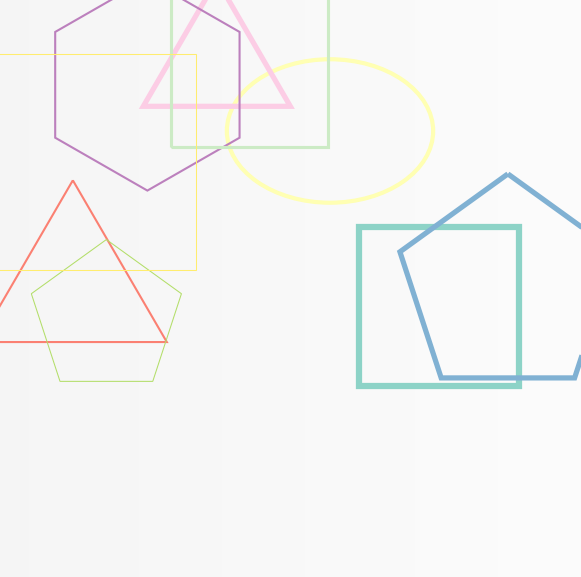[{"shape": "square", "thickness": 3, "radius": 0.69, "center": [0.756, 0.468]}, {"shape": "oval", "thickness": 2, "radius": 0.89, "center": [0.568, 0.772]}, {"shape": "triangle", "thickness": 1, "radius": 0.93, "center": [0.125, 0.5]}, {"shape": "pentagon", "thickness": 2.5, "radius": 0.98, "center": [0.874, 0.503]}, {"shape": "pentagon", "thickness": 0.5, "radius": 0.68, "center": [0.183, 0.449]}, {"shape": "triangle", "thickness": 2.5, "radius": 0.73, "center": [0.373, 0.888]}, {"shape": "hexagon", "thickness": 1, "radius": 0.92, "center": [0.254, 0.852]}, {"shape": "square", "thickness": 1.5, "radius": 0.67, "center": [0.429, 0.88]}, {"shape": "square", "thickness": 0.5, "radius": 0.93, "center": [0.151, 0.718]}]